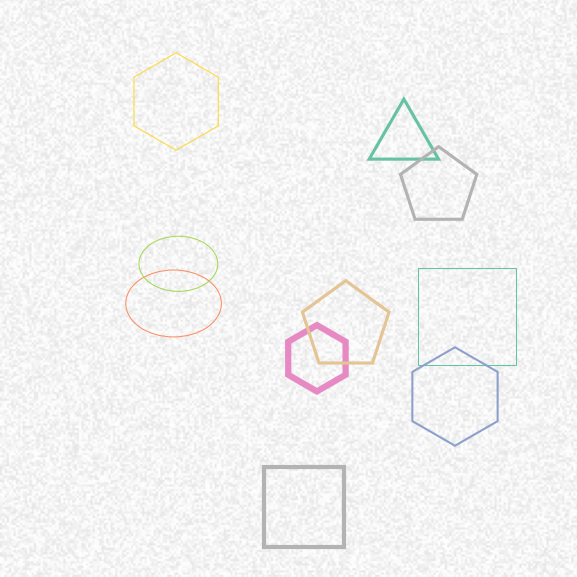[{"shape": "square", "thickness": 0.5, "radius": 0.42, "center": [0.809, 0.451]}, {"shape": "triangle", "thickness": 1.5, "radius": 0.35, "center": [0.699, 0.758]}, {"shape": "oval", "thickness": 0.5, "radius": 0.41, "center": [0.301, 0.474]}, {"shape": "hexagon", "thickness": 1, "radius": 0.43, "center": [0.788, 0.313]}, {"shape": "hexagon", "thickness": 3, "radius": 0.29, "center": [0.549, 0.379]}, {"shape": "oval", "thickness": 0.5, "radius": 0.34, "center": [0.309, 0.542]}, {"shape": "hexagon", "thickness": 0.5, "radius": 0.42, "center": [0.305, 0.823]}, {"shape": "pentagon", "thickness": 1.5, "radius": 0.39, "center": [0.599, 0.434]}, {"shape": "pentagon", "thickness": 1.5, "radius": 0.35, "center": [0.76, 0.676]}, {"shape": "square", "thickness": 2, "radius": 0.35, "center": [0.527, 0.122]}]